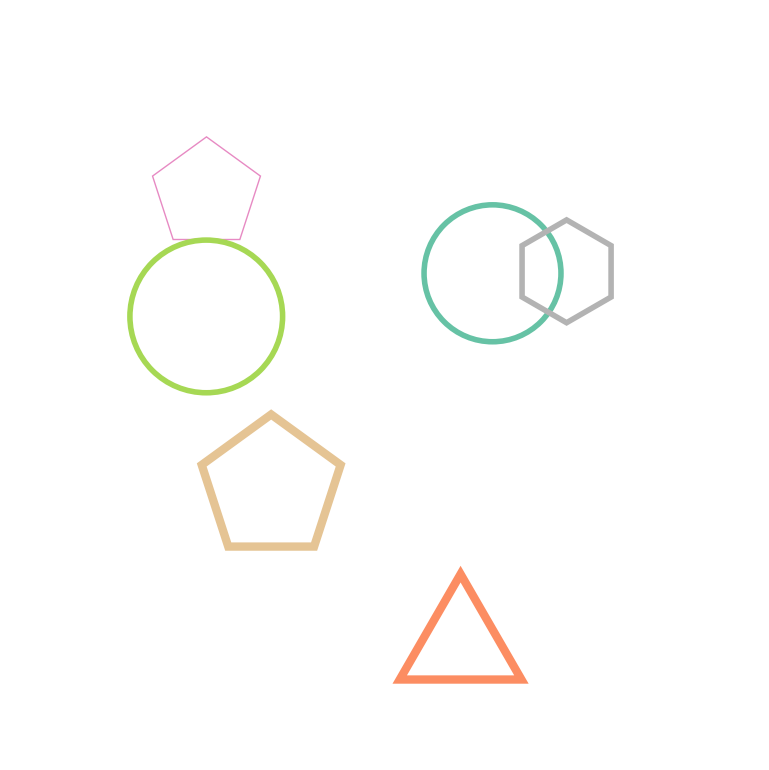[{"shape": "circle", "thickness": 2, "radius": 0.44, "center": [0.64, 0.645]}, {"shape": "triangle", "thickness": 3, "radius": 0.46, "center": [0.598, 0.163]}, {"shape": "pentagon", "thickness": 0.5, "radius": 0.37, "center": [0.268, 0.749]}, {"shape": "circle", "thickness": 2, "radius": 0.5, "center": [0.268, 0.589]}, {"shape": "pentagon", "thickness": 3, "radius": 0.47, "center": [0.352, 0.367]}, {"shape": "hexagon", "thickness": 2, "radius": 0.33, "center": [0.736, 0.648]}]